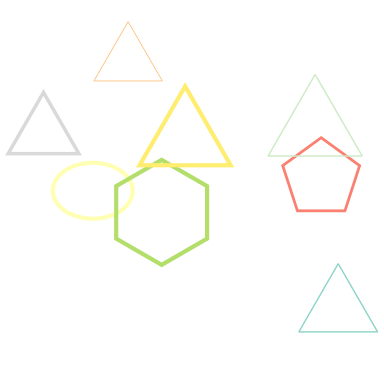[{"shape": "triangle", "thickness": 1, "radius": 0.59, "center": [0.879, 0.197]}, {"shape": "oval", "thickness": 3, "radius": 0.52, "center": [0.241, 0.505]}, {"shape": "pentagon", "thickness": 2, "radius": 0.52, "center": [0.834, 0.537]}, {"shape": "triangle", "thickness": 0.5, "radius": 0.51, "center": [0.333, 0.841]}, {"shape": "hexagon", "thickness": 3, "radius": 0.68, "center": [0.42, 0.448]}, {"shape": "triangle", "thickness": 2.5, "radius": 0.53, "center": [0.113, 0.654]}, {"shape": "triangle", "thickness": 1, "radius": 0.71, "center": [0.819, 0.665]}, {"shape": "triangle", "thickness": 3, "radius": 0.68, "center": [0.481, 0.639]}]